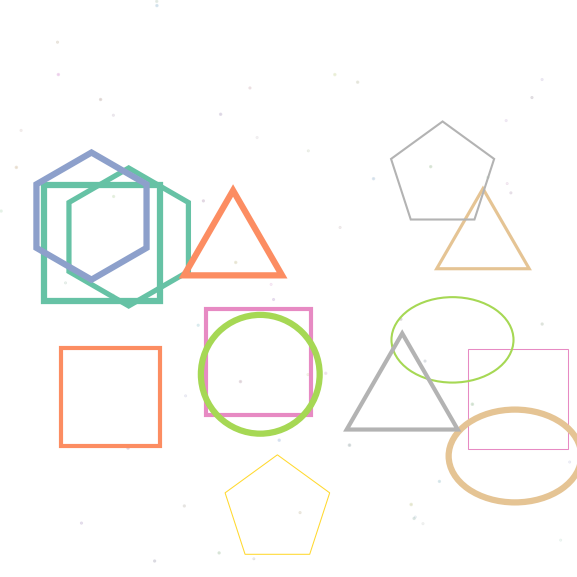[{"shape": "hexagon", "thickness": 2.5, "radius": 0.6, "center": [0.223, 0.589]}, {"shape": "square", "thickness": 3, "radius": 0.5, "center": [0.177, 0.579]}, {"shape": "square", "thickness": 2, "radius": 0.43, "center": [0.191, 0.312]}, {"shape": "triangle", "thickness": 3, "radius": 0.49, "center": [0.404, 0.571]}, {"shape": "hexagon", "thickness": 3, "radius": 0.55, "center": [0.158, 0.625]}, {"shape": "square", "thickness": 0.5, "radius": 0.43, "center": [0.898, 0.308]}, {"shape": "square", "thickness": 2, "radius": 0.46, "center": [0.448, 0.372]}, {"shape": "oval", "thickness": 1, "radius": 0.53, "center": [0.784, 0.411]}, {"shape": "circle", "thickness": 3, "radius": 0.51, "center": [0.451, 0.351]}, {"shape": "pentagon", "thickness": 0.5, "radius": 0.48, "center": [0.48, 0.116]}, {"shape": "oval", "thickness": 3, "radius": 0.57, "center": [0.892, 0.21]}, {"shape": "triangle", "thickness": 1.5, "radius": 0.46, "center": [0.836, 0.58]}, {"shape": "triangle", "thickness": 2, "radius": 0.56, "center": [0.696, 0.311]}, {"shape": "pentagon", "thickness": 1, "radius": 0.47, "center": [0.766, 0.695]}]